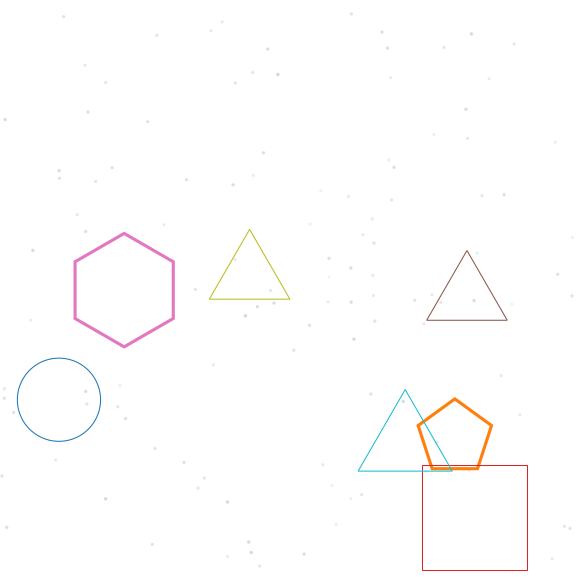[{"shape": "circle", "thickness": 0.5, "radius": 0.36, "center": [0.102, 0.307]}, {"shape": "pentagon", "thickness": 1.5, "radius": 0.33, "center": [0.788, 0.242]}, {"shape": "square", "thickness": 0.5, "radius": 0.45, "center": [0.821, 0.103]}, {"shape": "triangle", "thickness": 0.5, "radius": 0.4, "center": [0.809, 0.485]}, {"shape": "hexagon", "thickness": 1.5, "radius": 0.49, "center": [0.215, 0.497]}, {"shape": "triangle", "thickness": 0.5, "radius": 0.4, "center": [0.432, 0.521]}, {"shape": "triangle", "thickness": 0.5, "radius": 0.47, "center": [0.702, 0.23]}]